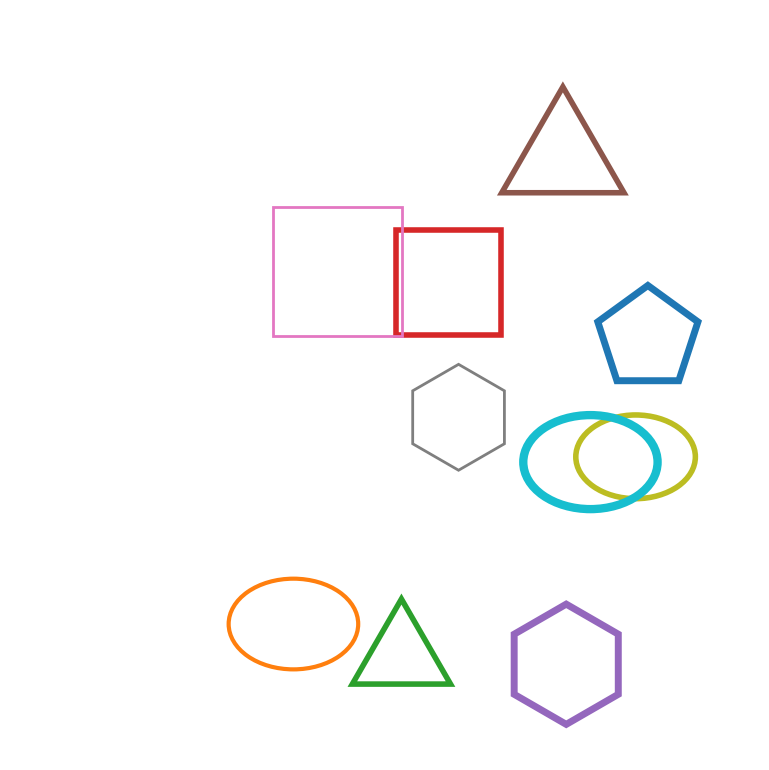[{"shape": "pentagon", "thickness": 2.5, "radius": 0.34, "center": [0.841, 0.561]}, {"shape": "oval", "thickness": 1.5, "radius": 0.42, "center": [0.381, 0.19]}, {"shape": "triangle", "thickness": 2, "radius": 0.37, "center": [0.521, 0.148]}, {"shape": "square", "thickness": 2, "radius": 0.34, "center": [0.583, 0.633]}, {"shape": "hexagon", "thickness": 2.5, "radius": 0.39, "center": [0.735, 0.137]}, {"shape": "triangle", "thickness": 2, "radius": 0.46, "center": [0.731, 0.796]}, {"shape": "square", "thickness": 1, "radius": 0.42, "center": [0.438, 0.647]}, {"shape": "hexagon", "thickness": 1, "radius": 0.34, "center": [0.596, 0.458]}, {"shape": "oval", "thickness": 2, "radius": 0.39, "center": [0.825, 0.407]}, {"shape": "oval", "thickness": 3, "radius": 0.44, "center": [0.767, 0.4]}]